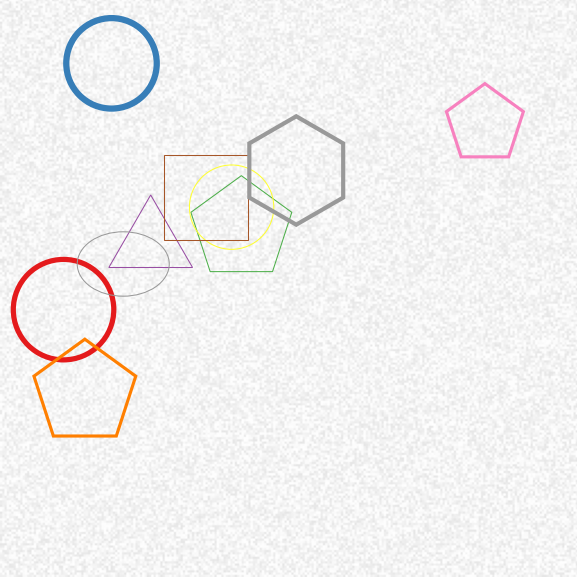[{"shape": "circle", "thickness": 2.5, "radius": 0.43, "center": [0.11, 0.463]}, {"shape": "circle", "thickness": 3, "radius": 0.39, "center": [0.193, 0.889]}, {"shape": "pentagon", "thickness": 0.5, "radius": 0.46, "center": [0.418, 0.603]}, {"shape": "triangle", "thickness": 0.5, "radius": 0.42, "center": [0.261, 0.578]}, {"shape": "pentagon", "thickness": 1.5, "radius": 0.46, "center": [0.147, 0.319]}, {"shape": "circle", "thickness": 0.5, "radius": 0.37, "center": [0.401, 0.64]}, {"shape": "square", "thickness": 0.5, "radius": 0.36, "center": [0.357, 0.657]}, {"shape": "pentagon", "thickness": 1.5, "radius": 0.35, "center": [0.84, 0.784]}, {"shape": "oval", "thickness": 0.5, "radius": 0.4, "center": [0.213, 0.542]}, {"shape": "hexagon", "thickness": 2, "radius": 0.47, "center": [0.513, 0.704]}]